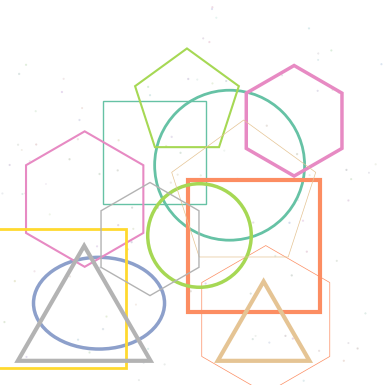[{"shape": "square", "thickness": 1, "radius": 0.67, "center": [0.401, 0.603]}, {"shape": "circle", "thickness": 2, "radius": 0.97, "center": [0.596, 0.571]}, {"shape": "hexagon", "thickness": 0.5, "radius": 0.96, "center": [0.69, 0.17]}, {"shape": "square", "thickness": 3, "radius": 0.86, "center": [0.66, 0.361]}, {"shape": "oval", "thickness": 2.5, "radius": 0.85, "center": [0.257, 0.213]}, {"shape": "hexagon", "thickness": 1.5, "radius": 0.88, "center": [0.22, 0.483]}, {"shape": "hexagon", "thickness": 2.5, "radius": 0.72, "center": [0.764, 0.686]}, {"shape": "circle", "thickness": 2.5, "radius": 0.67, "center": [0.518, 0.388]}, {"shape": "pentagon", "thickness": 1.5, "radius": 0.71, "center": [0.486, 0.732]}, {"shape": "square", "thickness": 2, "radius": 0.91, "center": [0.147, 0.225]}, {"shape": "triangle", "thickness": 3, "radius": 0.69, "center": [0.685, 0.132]}, {"shape": "pentagon", "thickness": 0.5, "radius": 0.98, "center": [0.633, 0.492]}, {"shape": "triangle", "thickness": 3, "radius": 1.0, "center": [0.219, 0.162]}, {"shape": "hexagon", "thickness": 1, "radius": 0.73, "center": [0.39, 0.379]}]